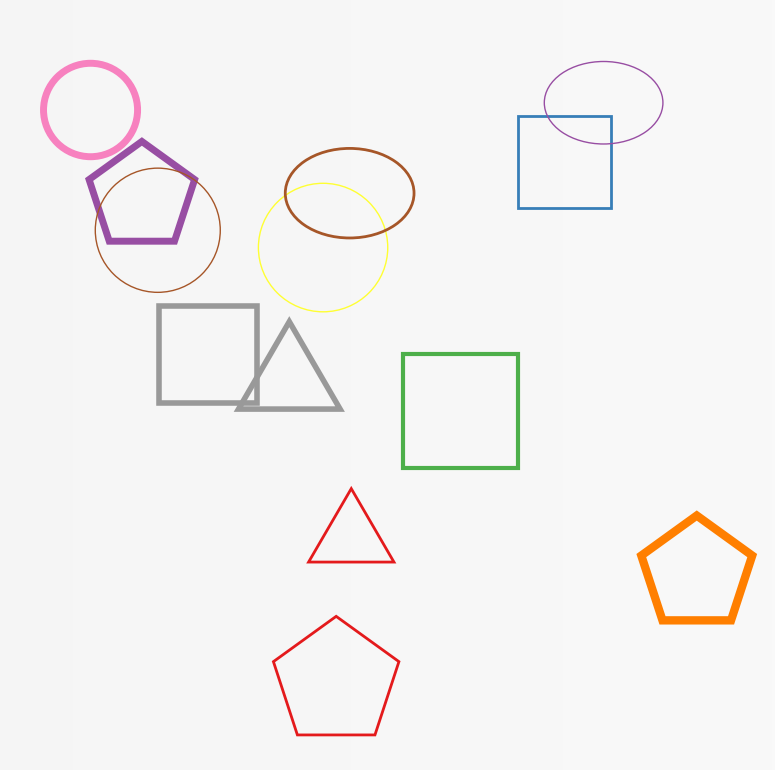[{"shape": "pentagon", "thickness": 1, "radius": 0.43, "center": [0.434, 0.114]}, {"shape": "triangle", "thickness": 1, "radius": 0.32, "center": [0.453, 0.302]}, {"shape": "square", "thickness": 1, "radius": 0.3, "center": [0.728, 0.79]}, {"shape": "square", "thickness": 1.5, "radius": 0.37, "center": [0.594, 0.466]}, {"shape": "oval", "thickness": 0.5, "radius": 0.38, "center": [0.779, 0.867]}, {"shape": "pentagon", "thickness": 2.5, "radius": 0.36, "center": [0.183, 0.745]}, {"shape": "pentagon", "thickness": 3, "radius": 0.38, "center": [0.899, 0.255]}, {"shape": "circle", "thickness": 0.5, "radius": 0.42, "center": [0.417, 0.679]}, {"shape": "circle", "thickness": 0.5, "radius": 0.4, "center": [0.204, 0.701]}, {"shape": "oval", "thickness": 1, "radius": 0.42, "center": [0.451, 0.749]}, {"shape": "circle", "thickness": 2.5, "radius": 0.3, "center": [0.117, 0.857]}, {"shape": "square", "thickness": 2, "radius": 0.32, "center": [0.269, 0.54]}, {"shape": "triangle", "thickness": 2, "radius": 0.38, "center": [0.373, 0.507]}]